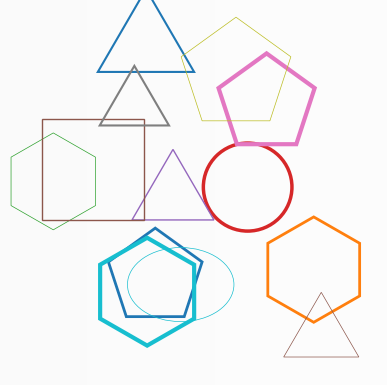[{"shape": "pentagon", "thickness": 2, "radius": 0.64, "center": [0.401, 0.28]}, {"shape": "triangle", "thickness": 1.5, "radius": 0.72, "center": [0.377, 0.885]}, {"shape": "hexagon", "thickness": 2, "radius": 0.68, "center": [0.81, 0.3]}, {"shape": "hexagon", "thickness": 0.5, "radius": 0.63, "center": [0.137, 0.529]}, {"shape": "circle", "thickness": 2.5, "radius": 0.57, "center": [0.639, 0.514]}, {"shape": "triangle", "thickness": 1, "radius": 0.61, "center": [0.446, 0.49]}, {"shape": "triangle", "thickness": 0.5, "radius": 0.56, "center": [0.829, 0.129]}, {"shape": "square", "thickness": 1, "radius": 0.66, "center": [0.24, 0.56]}, {"shape": "pentagon", "thickness": 3, "radius": 0.65, "center": [0.688, 0.731]}, {"shape": "triangle", "thickness": 1.5, "radius": 0.52, "center": [0.347, 0.726]}, {"shape": "pentagon", "thickness": 0.5, "radius": 0.74, "center": [0.609, 0.807]}, {"shape": "hexagon", "thickness": 3, "radius": 0.7, "center": [0.38, 0.242]}, {"shape": "oval", "thickness": 0.5, "radius": 0.69, "center": [0.466, 0.261]}]